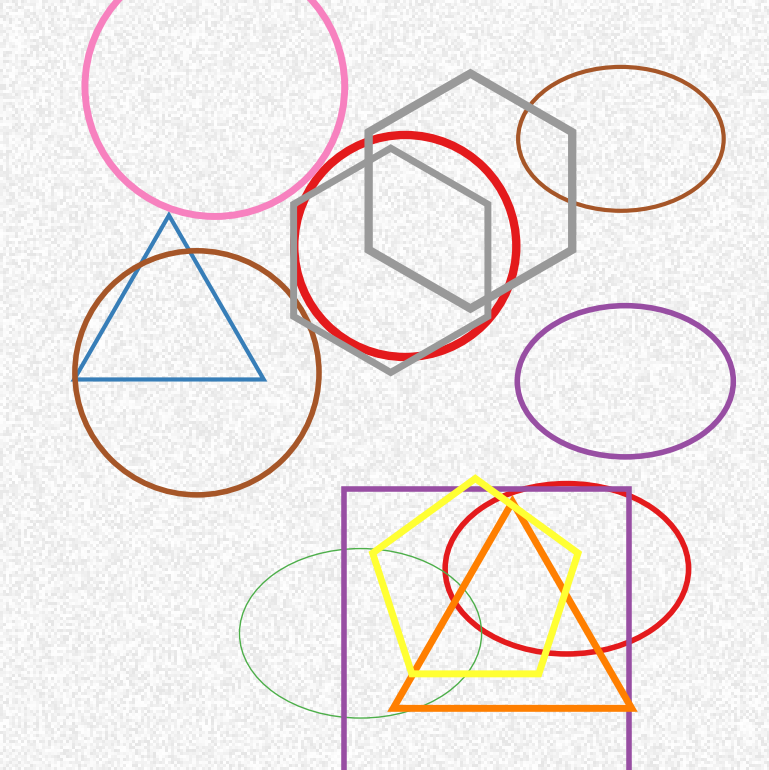[{"shape": "circle", "thickness": 3, "radius": 0.72, "center": [0.526, 0.681]}, {"shape": "oval", "thickness": 2, "radius": 0.79, "center": [0.736, 0.261]}, {"shape": "triangle", "thickness": 1.5, "radius": 0.71, "center": [0.219, 0.578]}, {"shape": "oval", "thickness": 0.5, "radius": 0.79, "center": [0.468, 0.178]}, {"shape": "square", "thickness": 2, "radius": 0.92, "center": [0.632, 0.18]}, {"shape": "oval", "thickness": 2, "radius": 0.7, "center": [0.812, 0.505]}, {"shape": "triangle", "thickness": 2.5, "radius": 0.89, "center": [0.666, 0.169]}, {"shape": "pentagon", "thickness": 2.5, "radius": 0.7, "center": [0.617, 0.238]}, {"shape": "circle", "thickness": 2, "radius": 0.79, "center": [0.256, 0.516]}, {"shape": "oval", "thickness": 1.5, "radius": 0.67, "center": [0.806, 0.82]}, {"shape": "circle", "thickness": 2.5, "radius": 0.84, "center": [0.279, 0.888]}, {"shape": "hexagon", "thickness": 2.5, "radius": 0.73, "center": [0.507, 0.662]}, {"shape": "hexagon", "thickness": 3, "radius": 0.76, "center": [0.611, 0.752]}]